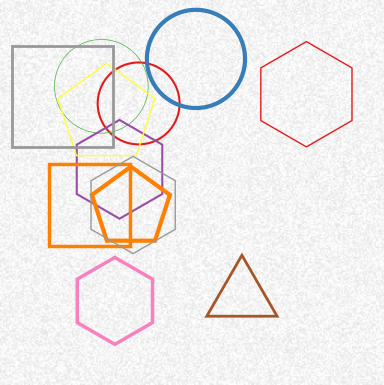[{"shape": "circle", "thickness": 1.5, "radius": 0.53, "center": [0.36, 0.731]}, {"shape": "hexagon", "thickness": 1, "radius": 0.68, "center": [0.796, 0.755]}, {"shape": "circle", "thickness": 3, "radius": 0.64, "center": [0.509, 0.847]}, {"shape": "circle", "thickness": 0.5, "radius": 0.61, "center": [0.263, 0.776]}, {"shape": "hexagon", "thickness": 1.5, "radius": 0.64, "center": [0.31, 0.56]}, {"shape": "square", "thickness": 2.5, "radius": 0.53, "center": [0.233, 0.468]}, {"shape": "pentagon", "thickness": 3, "radius": 0.53, "center": [0.34, 0.461]}, {"shape": "pentagon", "thickness": 1, "radius": 0.66, "center": [0.276, 0.703]}, {"shape": "triangle", "thickness": 2, "radius": 0.53, "center": [0.628, 0.231]}, {"shape": "hexagon", "thickness": 2.5, "radius": 0.56, "center": [0.298, 0.218]}, {"shape": "hexagon", "thickness": 1, "radius": 0.63, "center": [0.346, 0.468]}, {"shape": "square", "thickness": 2, "radius": 0.66, "center": [0.162, 0.749]}]